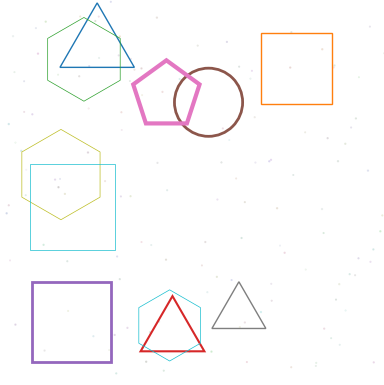[{"shape": "triangle", "thickness": 1, "radius": 0.56, "center": [0.252, 0.881]}, {"shape": "square", "thickness": 1, "radius": 0.46, "center": [0.769, 0.823]}, {"shape": "hexagon", "thickness": 0.5, "radius": 0.54, "center": [0.218, 0.846]}, {"shape": "triangle", "thickness": 1.5, "radius": 0.48, "center": [0.448, 0.135]}, {"shape": "square", "thickness": 2, "radius": 0.52, "center": [0.186, 0.164]}, {"shape": "circle", "thickness": 2, "radius": 0.44, "center": [0.542, 0.734]}, {"shape": "pentagon", "thickness": 3, "radius": 0.45, "center": [0.432, 0.753]}, {"shape": "triangle", "thickness": 1, "radius": 0.4, "center": [0.621, 0.187]}, {"shape": "hexagon", "thickness": 0.5, "radius": 0.59, "center": [0.158, 0.547]}, {"shape": "hexagon", "thickness": 0.5, "radius": 0.46, "center": [0.441, 0.155]}, {"shape": "square", "thickness": 0.5, "radius": 0.55, "center": [0.188, 0.462]}]